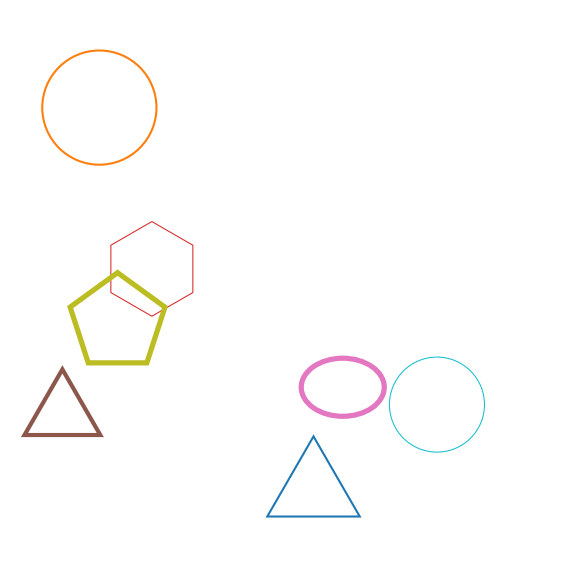[{"shape": "triangle", "thickness": 1, "radius": 0.46, "center": [0.543, 0.151]}, {"shape": "circle", "thickness": 1, "radius": 0.49, "center": [0.172, 0.813]}, {"shape": "hexagon", "thickness": 0.5, "radius": 0.41, "center": [0.263, 0.534]}, {"shape": "triangle", "thickness": 2, "radius": 0.38, "center": [0.108, 0.284]}, {"shape": "oval", "thickness": 2.5, "radius": 0.36, "center": [0.593, 0.329]}, {"shape": "pentagon", "thickness": 2.5, "radius": 0.43, "center": [0.204, 0.441]}, {"shape": "circle", "thickness": 0.5, "radius": 0.41, "center": [0.757, 0.299]}]